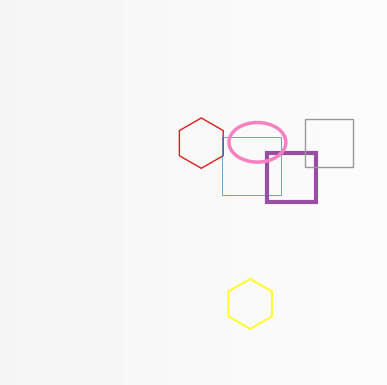[{"shape": "hexagon", "thickness": 1, "radius": 0.33, "center": [0.519, 0.628]}, {"shape": "square", "thickness": 0.5, "radius": 0.38, "center": [0.649, 0.569]}, {"shape": "square", "thickness": 3, "radius": 0.32, "center": [0.753, 0.539]}, {"shape": "hexagon", "thickness": 1.5, "radius": 0.32, "center": [0.646, 0.211]}, {"shape": "oval", "thickness": 2.5, "radius": 0.37, "center": [0.664, 0.63]}, {"shape": "square", "thickness": 1, "radius": 0.31, "center": [0.849, 0.628]}]